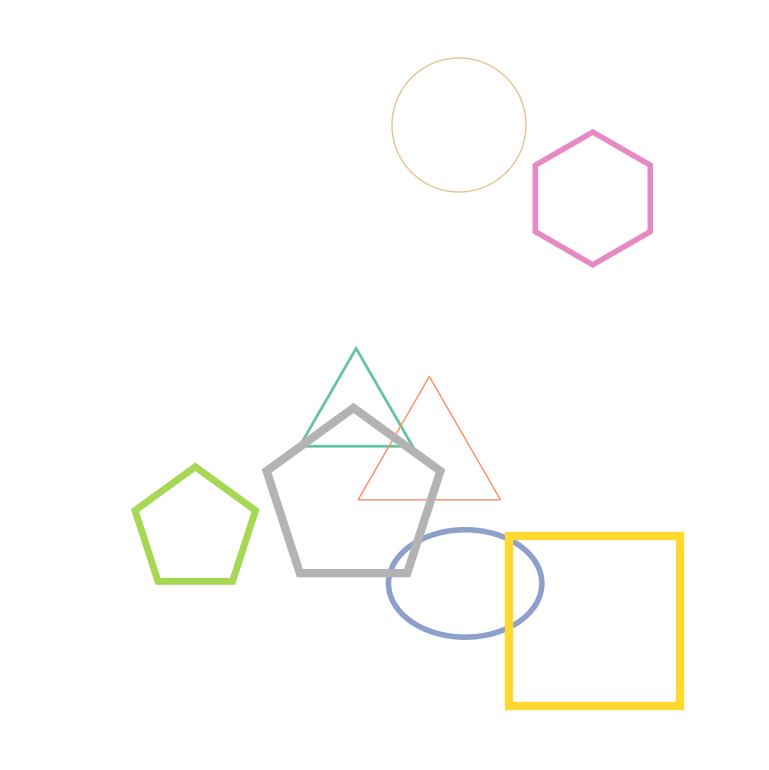[{"shape": "triangle", "thickness": 1, "radius": 0.42, "center": [0.462, 0.463]}, {"shape": "triangle", "thickness": 0.5, "radius": 0.53, "center": [0.558, 0.404]}, {"shape": "oval", "thickness": 2, "radius": 0.5, "center": [0.604, 0.242]}, {"shape": "hexagon", "thickness": 2, "radius": 0.43, "center": [0.77, 0.742]}, {"shape": "pentagon", "thickness": 2.5, "radius": 0.41, "center": [0.254, 0.312]}, {"shape": "square", "thickness": 3, "radius": 0.55, "center": [0.772, 0.194]}, {"shape": "circle", "thickness": 0.5, "radius": 0.44, "center": [0.596, 0.838]}, {"shape": "pentagon", "thickness": 3, "radius": 0.59, "center": [0.459, 0.352]}]